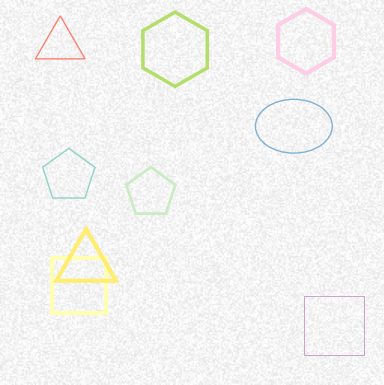[{"shape": "pentagon", "thickness": 1, "radius": 0.36, "center": [0.179, 0.543]}, {"shape": "square", "thickness": 3, "radius": 0.35, "center": [0.205, 0.258]}, {"shape": "triangle", "thickness": 1, "radius": 0.37, "center": [0.156, 0.884]}, {"shape": "oval", "thickness": 1, "radius": 0.5, "center": [0.763, 0.672]}, {"shape": "hexagon", "thickness": 2.5, "radius": 0.48, "center": [0.455, 0.872]}, {"shape": "hexagon", "thickness": 3, "radius": 0.42, "center": [0.795, 0.893]}, {"shape": "square", "thickness": 0.5, "radius": 0.39, "center": [0.867, 0.154]}, {"shape": "pentagon", "thickness": 2, "radius": 0.33, "center": [0.392, 0.499]}, {"shape": "triangle", "thickness": 3, "radius": 0.45, "center": [0.224, 0.316]}]